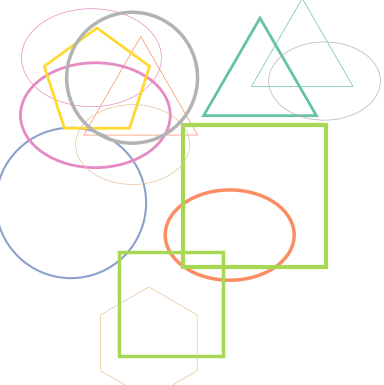[{"shape": "triangle", "thickness": 2, "radius": 0.85, "center": [0.675, 0.784]}, {"shape": "triangle", "thickness": 0.5, "radius": 0.76, "center": [0.785, 0.852]}, {"shape": "triangle", "thickness": 0.5, "radius": 0.85, "center": [0.366, 0.734]}, {"shape": "oval", "thickness": 2.5, "radius": 0.84, "center": [0.597, 0.389]}, {"shape": "circle", "thickness": 1.5, "radius": 0.98, "center": [0.184, 0.473]}, {"shape": "oval", "thickness": 2, "radius": 0.97, "center": [0.248, 0.701]}, {"shape": "oval", "thickness": 0.5, "radius": 0.91, "center": [0.238, 0.85]}, {"shape": "square", "thickness": 2.5, "radius": 0.68, "center": [0.445, 0.211]}, {"shape": "square", "thickness": 3, "radius": 0.93, "center": [0.662, 0.491]}, {"shape": "pentagon", "thickness": 2, "radius": 0.72, "center": [0.252, 0.783]}, {"shape": "oval", "thickness": 0.5, "radius": 0.74, "center": [0.344, 0.624]}, {"shape": "hexagon", "thickness": 0.5, "radius": 0.72, "center": [0.387, 0.11]}, {"shape": "oval", "thickness": 0.5, "radius": 0.73, "center": [0.843, 0.79]}, {"shape": "circle", "thickness": 2.5, "radius": 0.85, "center": [0.343, 0.798]}]